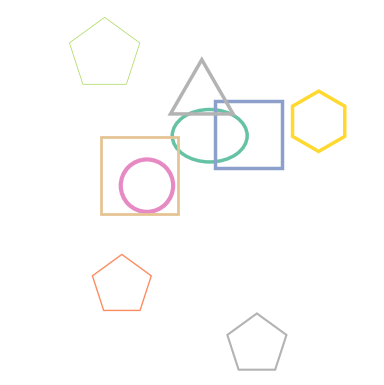[{"shape": "oval", "thickness": 2.5, "radius": 0.49, "center": [0.545, 0.647]}, {"shape": "pentagon", "thickness": 1, "radius": 0.4, "center": [0.316, 0.259]}, {"shape": "square", "thickness": 2.5, "radius": 0.43, "center": [0.646, 0.651]}, {"shape": "circle", "thickness": 3, "radius": 0.34, "center": [0.382, 0.518]}, {"shape": "pentagon", "thickness": 0.5, "radius": 0.48, "center": [0.272, 0.859]}, {"shape": "hexagon", "thickness": 2.5, "radius": 0.39, "center": [0.828, 0.685]}, {"shape": "square", "thickness": 2, "radius": 0.5, "center": [0.363, 0.545]}, {"shape": "triangle", "thickness": 2.5, "radius": 0.47, "center": [0.524, 0.751]}, {"shape": "pentagon", "thickness": 1.5, "radius": 0.4, "center": [0.667, 0.105]}]